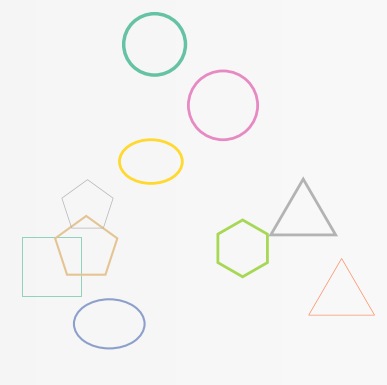[{"shape": "circle", "thickness": 2.5, "radius": 0.4, "center": [0.399, 0.885]}, {"shape": "square", "thickness": 0.5, "radius": 0.38, "center": [0.133, 0.308]}, {"shape": "triangle", "thickness": 0.5, "radius": 0.49, "center": [0.882, 0.231]}, {"shape": "oval", "thickness": 1.5, "radius": 0.46, "center": [0.282, 0.159]}, {"shape": "circle", "thickness": 2, "radius": 0.45, "center": [0.576, 0.726]}, {"shape": "hexagon", "thickness": 2, "radius": 0.37, "center": [0.626, 0.355]}, {"shape": "oval", "thickness": 2, "radius": 0.41, "center": [0.389, 0.58]}, {"shape": "pentagon", "thickness": 1.5, "radius": 0.42, "center": [0.223, 0.355]}, {"shape": "triangle", "thickness": 2, "radius": 0.48, "center": [0.782, 0.438]}, {"shape": "pentagon", "thickness": 0.5, "radius": 0.35, "center": [0.226, 0.464]}]